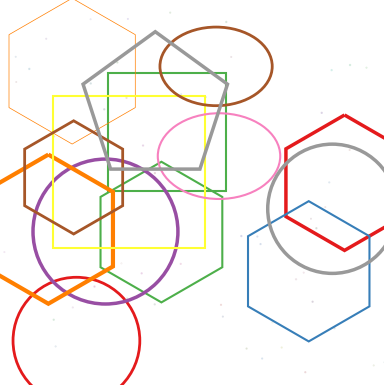[{"shape": "hexagon", "thickness": 2.5, "radius": 0.88, "center": [0.895, 0.525]}, {"shape": "circle", "thickness": 2, "radius": 0.82, "center": [0.199, 0.115]}, {"shape": "hexagon", "thickness": 1.5, "radius": 0.91, "center": [0.802, 0.295]}, {"shape": "square", "thickness": 1.5, "radius": 0.77, "center": [0.434, 0.658]}, {"shape": "hexagon", "thickness": 1.5, "radius": 0.91, "center": [0.419, 0.397]}, {"shape": "circle", "thickness": 2.5, "radius": 0.94, "center": [0.274, 0.399]}, {"shape": "hexagon", "thickness": 0.5, "radius": 0.95, "center": [0.187, 0.815]}, {"shape": "hexagon", "thickness": 3, "radius": 0.97, "center": [0.126, 0.405]}, {"shape": "square", "thickness": 1.5, "radius": 0.99, "center": [0.334, 0.552]}, {"shape": "oval", "thickness": 2, "radius": 0.73, "center": [0.561, 0.828]}, {"shape": "hexagon", "thickness": 2, "radius": 0.74, "center": [0.191, 0.539]}, {"shape": "oval", "thickness": 1.5, "radius": 0.8, "center": [0.569, 0.595]}, {"shape": "circle", "thickness": 2.5, "radius": 0.84, "center": [0.863, 0.458]}, {"shape": "pentagon", "thickness": 2.5, "radius": 0.99, "center": [0.403, 0.72]}]